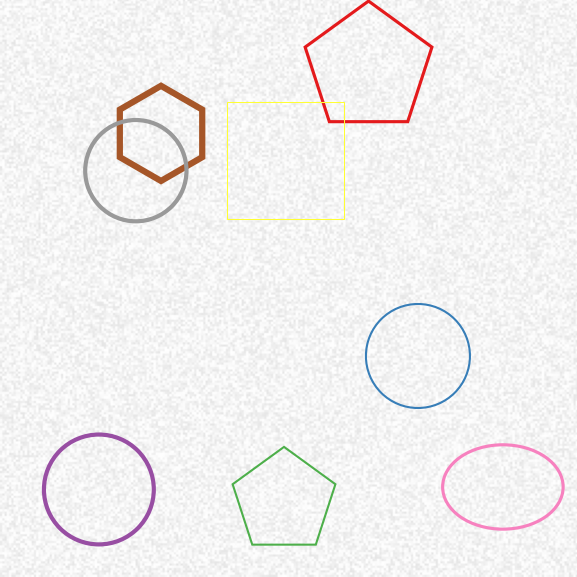[{"shape": "pentagon", "thickness": 1.5, "radius": 0.58, "center": [0.638, 0.882]}, {"shape": "circle", "thickness": 1, "radius": 0.45, "center": [0.724, 0.383]}, {"shape": "pentagon", "thickness": 1, "radius": 0.47, "center": [0.492, 0.132]}, {"shape": "circle", "thickness": 2, "radius": 0.48, "center": [0.171, 0.152]}, {"shape": "square", "thickness": 0.5, "radius": 0.51, "center": [0.494, 0.721]}, {"shape": "hexagon", "thickness": 3, "radius": 0.41, "center": [0.279, 0.768]}, {"shape": "oval", "thickness": 1.5, "radius": 0.52, "center": [0.871, 0.156]}, {"shape": "circle", "thickness": 2, "radius": 0.44, "center": [0.235, 0.704]}]